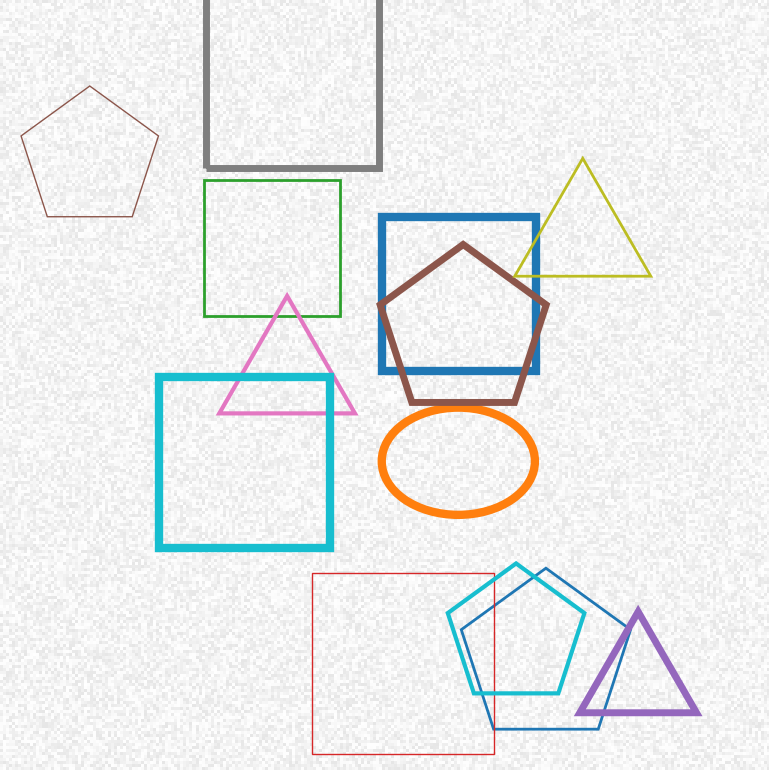[{"shape": "pentagon", "thickness": 1, "radius": 0.58, "center": [0.709, 0.147]}, {"shape": "square", "thickness": 3, "radius": 0.5, "center": [0.596, 0.618]}, {"shape": "oval", "thickness": 3, "radius": 0.5, "center": [0.595, 0.401]}, {"shape": "square", "thickness": 1, "radius": 0.44, "center": [0.353, 0.678]}, {"shape": "square", "thickness": 0.5, "radius": 0.59, "center": [0.523, 0.138]}, {"shape": "triangle", "thickness": 2.5, "radius": 0.44, "center": [0.829, 0.118]}, {"shape": "pentagon", "thickness": 2.5, "radius": 0.57, "center": [0.602, 0.569]}, {"shape": "pentagon", "thickness": 0.5, "radius": 0.47, "center": [0.117, 0.794]}, {"shape": "triangle", "thickness": 1.5, "radius": 0.51, "center": [0.373, 0.514]}, {"shape": "square", "thickness": 2.5, "radius": 0.56, "center": [0.38, 0.893]}, {"shape": "triangle", "thickness": 1, "radius": 0.51, "center": [0.757, 0.692]}, {"shape": "pentagon", "thickness": 1.5, "radius": 0.47, "center": [0.67, 0.175]}, {"shape": "square", "thickness": 3, "radius": 0.55, "center": [0.318, 0.399]}]